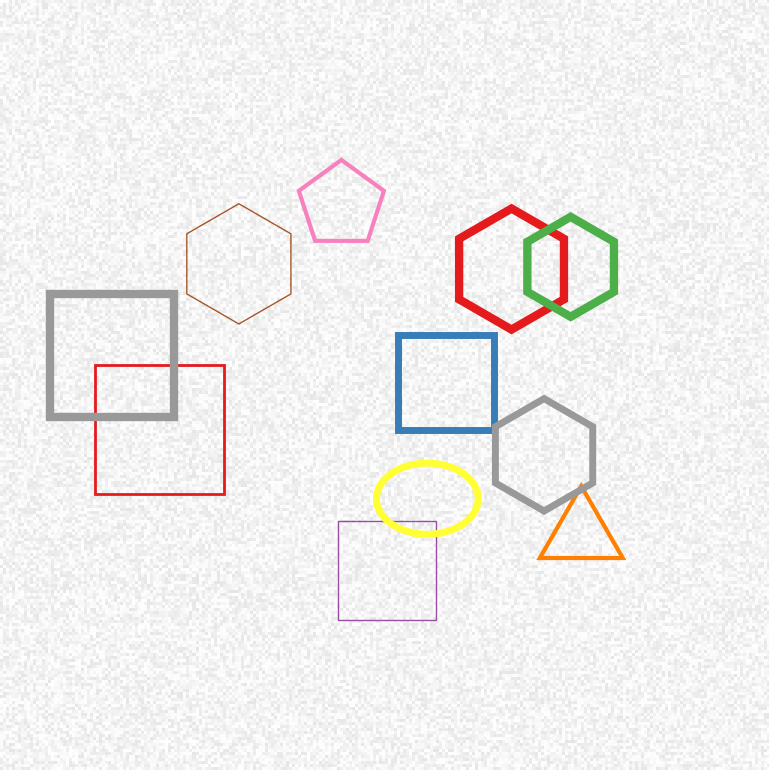[{"shape": "hexagon", "thickness": 3, "radius": 0.39, "center": [0.664, 0.651]}, {"shape": "square", "thickness": 1, "radius": 0.42, "center": [0.207, 0.442]}, {"shape": "square", "thickness": 2.5, "radius": 0.31, "center": [0.579, 0.503]}, {"shape": "hexagon", "thickness": 3, "radius": 0.32, "center": [0.741, 0.653]}, {"shape": "square", "thickness": 0.5, "radius": 0.32, "center": [0.503, 0.259]}, {"shape": "triangle", "thickness": 1.5, "radius": 0.31, "center": [0.755, 0.306]}, {"shape": "oval", "thickness": 2.5, "radius": 0.33, "center": [0.555, 0.352]}, {"shape": "hexagon", "thickness": 0.5, "radius": 0.39, "center": [0.31, 0.657]}, {"shape": "pentagon", "thickness": 1.5, "radius": 0.29, "center": [0.443, 0.734]}, {"shape": "square", "thickness": 3, "radius": 0.4, "center": [0.146, 0.538]}, {"shape": "hexagon", "thickness": 2.5, "radius": 0.36, "center": [0.707, 0.409]}]